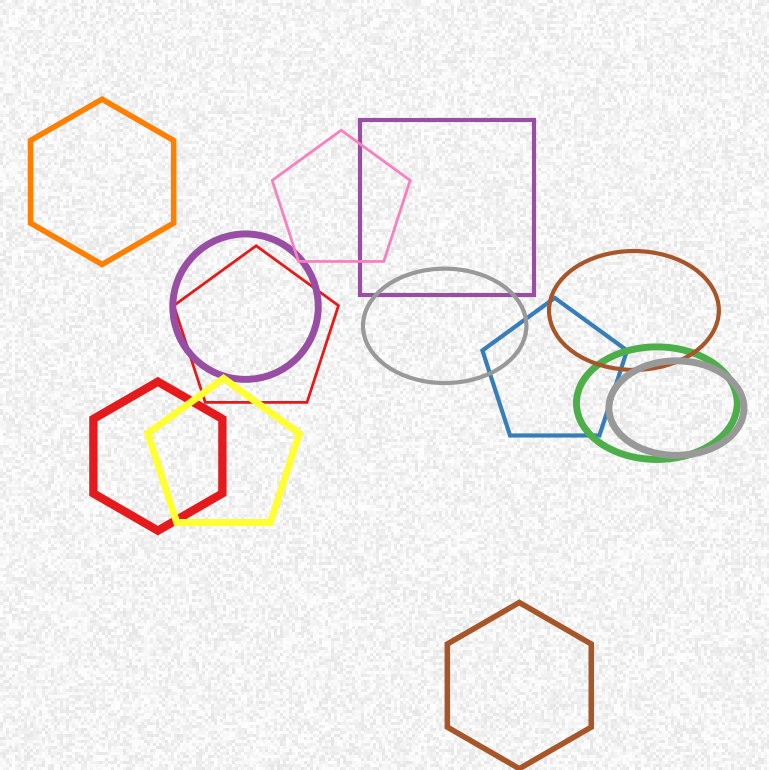[{"shape": "pentagon", "thickness": 1, "radius": 0.56, "center": [0.333, 0.568]}, {"shape": "hexagon", "thickness": 3, "radius": 0.48, "center": [0.205, 0.408]}, {"shape": "pentagon", "thickness": 1.5, "radius": 0.49, "center": [0.72, 0.514]}, {"shape": "oval", "thickness": 2.5, "radius": 0.52, "center": [0.853, 0.476]}, {"shape": "square", "thickness": 1.5, "radius": 0.57, "center": [0.58, 0.73]}, {"shape": "circle", "thickness": 2.5, "radius": 0.47, "center": [0.319, 0.602]}, {"shape": "hexagon", "thickness": 2, "radius": 0.54, "center": [0.133, 0.764]}, {"shape": "pentagon", "thickness": 2.5, "radius": 0.52, "center": [0.29, 0.405]}, {"shape": "oval", "thickness": 1.5, "radius": 0.55, "center": [0.823, 0.597]}, {"shape": "hexagon", "thickness": 2, "radius": 0.54, "center": [0.674, 0.11]}, {"shape": "pentagon", "thickness": 1, "radius": 0.47, "center": [0.443, 0.737]}, {"shape": "oval", "thickness": 2.5, "radius": 0.44, "center": [0.878, 0.47]}, {"shape": "oval", "thickness": 1.5, "radius": 0.53, "center": [0.578, 0.577]}]